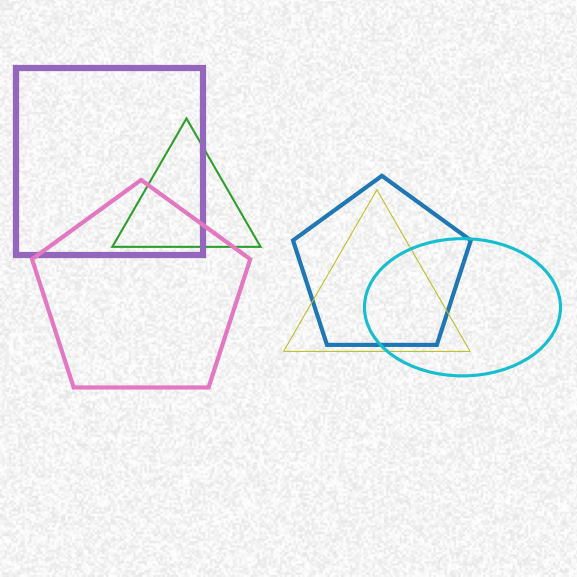[{"shape": "pentagon", "thickness": 2, "radius": 0.81, "center": [0.661, 0.533]}, {"shape": "triangle", "thickness": 1, "radius": 0.74, "center": [0.323, 0.646]}, {"shape": "square", "thickness": 3, "radius": 0.81, "center": [0.189, 0.72]}, {"shape": "pentagon", "thickness": 2, "radius": 0.99, "center": [0.244, 0.489]}, {"shape": "triangle", "thickness": 0.5, "radius": 0.93, "center": [0.653, 0.484]}, {"shape": "oval", "thickness": 1.5, "radius": 0.85, "center": [0.801, 0.467]}]